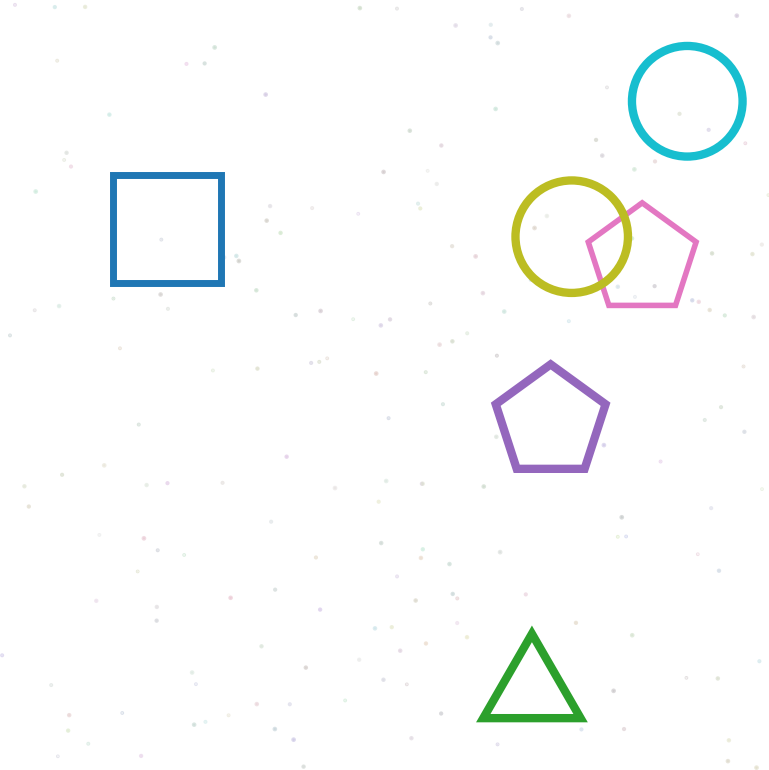[{"shape": "square", "thickness": 2.5, "radius": 0.35, "center": [0.217, 0.703]}, {"shape": "triangle", "thickness": 3, "radius": 0.36, "center": [0.691, 0.104]}, {"shape": "pentagon", "thickness": 3, "radius": 0.37, "center": [0.715, 0.452]}, {"shape": "pentagon", "thickness": 2, "radius": 0.37, "center": [0.834, 0.663]}, {"shape": "circle", "thickness": 3, "radius": 0.37, "center": [0.743, 0.693]}, {"shape": "circle", "thickness": 3, "radius": 0.36, "center": [0.893, 0.868]}]